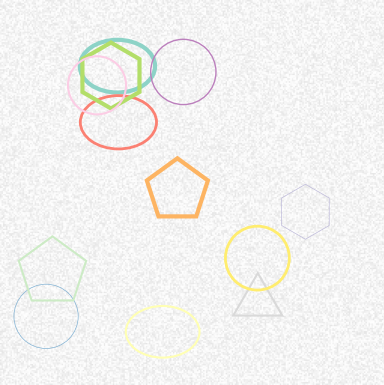[{"shape": "oval", "thickness": 3, "radius": 0.49, "center": [0.305, 0.828]}, {"shape": "oval", "thickness": 1.5, "radius": 0.48, "center": [0.422, 0.138]}, {"shape": "hexagon", "thickness": 0.5, "radius": 0.36, "center": [0.793, 0.45]}, {"shape": "oval", "thickness": 2, "radius": 0.49, "center": [0.308, 0.682]}, {"shape": "circle", "thickness": 0.5, "radius": 0.42, "center": [0.12, 0.178]}, {"shape": "pentagon", "thickness": 3, "radius": 0.42, "center": [0.461, 0.505]}, {"shape": "hexagon", "thickness": 3, "radius": 0.43, "center": [0.288, 0.804]}, {"shape": "circle", "thickness": 1.5, "radius": 0.38, "center": [0.252, 0.778]}, {"shape": "triangle", "thickness": 1.5, "radius": 0.37, "center": [0.67, 0.217]}, {"shape": "circle", "thickness": 1, "radius": 0.42, "center": [0.476, 0.813]}, {"shape": "pentagon", "thickness": 1.5, "radius": 0.46, "center": [0.136, 0.294]}, {"shape": "circle", "thickness": 2, "radius": 0.41, "center": [0.669, 0.33]}]